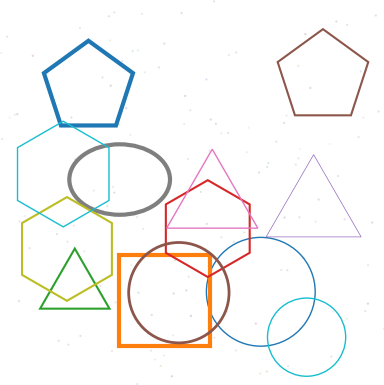[{"shape": "circle", "thickness": 1, "radius": 0.71, "center": [0.677, 0.242]}, {"shape": "pentagon", "thickness": 3, "radius": 0.61, "center": [0.23, 0.773]}, {"shape": "square", "thickness": 3, "radius": 0.59, "center": [0.426, 0.22]}, {"shape": "triangle", "thickness": 1.5, "radius": 0.52, "center": [0.194, 0.25]}, {"shape": "hexagon", "thickness": 1.5, "radius": 0.63, "center": [0.54, 0.406]}, {"shape": "triangle", "thickness": 0.5, "radius": 0.71, "center": [0.815, 0.456]}, {"shape": "circle", "thickness": 2, "radius": 0.65, "center": [0.465, 0.24]}, {"shape": "pentagon", "thickness": 1.5, "radius": 0.62, "center": [0.839, 0.801]}, {"shape": "triangle", "thickness": 1, "radius": 0.68, "center": [0.551, 0.476]}, {"shape": "oval", "thickness": 3, "radius": 0.65, "center": [0.311, 0.534]}, {"shape": "hexagon", "thickness": 1.5, "radius": 0.67, "center": [0.174, 0.353]}, {"shape": "hexagon", "thickness": 1, "radius": 0.69, "center": [0.164, 0.548]}, {"shape": "circle", "thickness": 1, "radius": 0.51, "center": [0.796, 0.124]}]